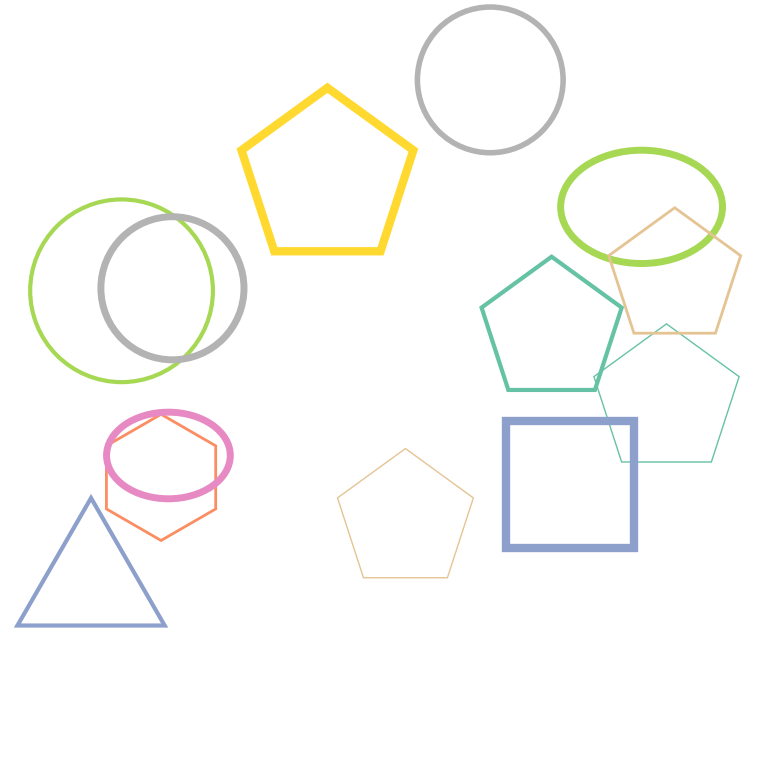[{"shape": "pentagon", "thickness": 0.5, "radius": 0.5, "center": [0.866, 0.48]}, {"shape": "pentagon", "thickness": 1.5, "radius": 0.48, "center": [0.716, 0.571]}, {"shape": "hexagon", "thickness": 1, "radius": 0.41, "center": [0.209, 0.38]}, {"shape": "triangle", "thickness": 1.5, "radius": 0.55, "center": [0.118, 0.243]}, {"shape": "square", "thickness": 3, "radius": 0.41, "center": [0.74, 0.371]}, {"shape": "oval", "thickness": 2.5, "radius": 0.4, "center": [0.219, 0.408]}, {"shape": "oval", "thickness": 2.5, "radius": 0.53, "center": [0.833, 0.731]}, {"shape": "circle", "thickness": 1.5, "radius": 0.59, "center": [0.158, 0.622]}, {"shape": "pentagon", "thickness": 3, "radius": 0.59, "center": [0.425, 0.769]}, {"shape": "pentagon", "thickness": 0.5, "radius": 0.46, "center": [0.527, 0.325]}, {"shape": "pentagon", "thickness": 1, "radius": 0.45, "center": [0.876, 0.64]}, {"shape": "circle", "thickness": 2.5, "radius": 0.46, "center": [0.224, 0.626]}, {"shape": "circle", "thickness": 2, "radius": 0.47, "center": [0.637, 0.896]}]